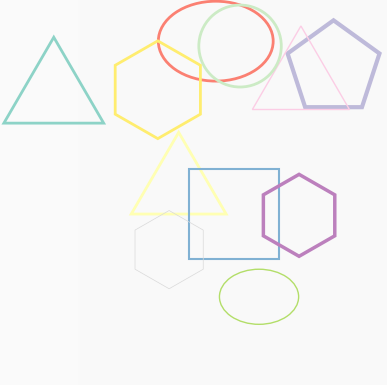[{"shape": "triangle", "thickness": 2, "radius": 0.74, "center": [0.139, 0.755]}, {"shape": "triangle", "thickness": 2, "radius": 0.71, "center": [0.461, 0.515]}, {"shape": "pentagon", "thickness": 3, "radius": 0.62, "center": [0.861, 0.823]}, {"shape": "oval", "thickness": 2, "radius": 0.74, "center": [0.557, 0.893]}, {"shape": "square", "thickness": 1.5, "radius": 0.58, "center": [0.605, 0.444]}, {"shape": "oval", "thickness": 1, "radius": 0.51, "center": [0.668, 0.229]}, {"shape": "triangle", "thickness": 1, "radius": 0.72, "center": [0.777, 0.788]}, {"shape": "hexagon", "thickness": 0.5, "radius": 0.51, "center": [0.436, 0.352]}, {"shape": "hexagon", "thickness": 2.5, "radius": 0.53, "center": [0.772, 0.441]}, {"shape": "circle", "thickness": 2, "radius": 0.53, "center": [0.619, 0.88]}, {"shape": "hexagon", "thickness": 2, "radius": 0.63, "center": [0.407, 0.767]}]